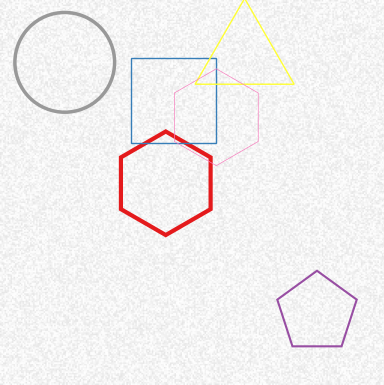[{"shape": "hexagon", "thickness": 3, "radius": 0.67, "center": [0.431, 0.524]}, {"shape": "square", "thickness": 1, "radius": 0.55, "center": [0.45, 0.74]}, {"shape": "pentagon", "thickness": 1.5, "radius": 0.54, "center": [0.823, 0.188]}, {"shape": "triangle", "thickness": 1, "radius": 0.74, "center": [0.635, 0.856]}, {"shape": "hexagon", "thickness": 0.5, "radius": 0.63, "center": [0.562, 0.696]}, {"shape": "circle", "thickness": 2.5, "radius": 0.65, "center": [0.168, 0.838]}]